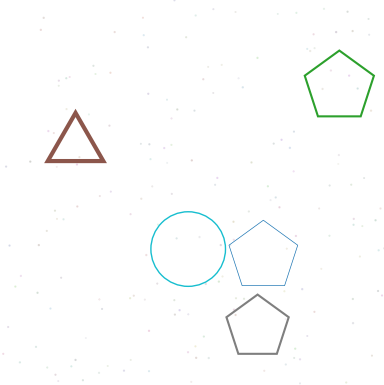[{"shape": "pentagon", "thickness": 0.5, "radius": 0.47, "center": [0.684, 0.334]}, {"shape": "pentagon", "thickness": 1.5, "radius": 0.47, "center": [0.881, 0.774]}, {"shape": "triangle", "thickness": 3, "radius": 0.42, "center": [0.196, 0.623]}, {"shape": "pentagon", "thickness": 1.5, "radius": 0.43, "center": [0.669, 0.15]}, {"shape": "circle", "thickness": 1, "radius": 0.48, "center": [0.489, 0.353]}]